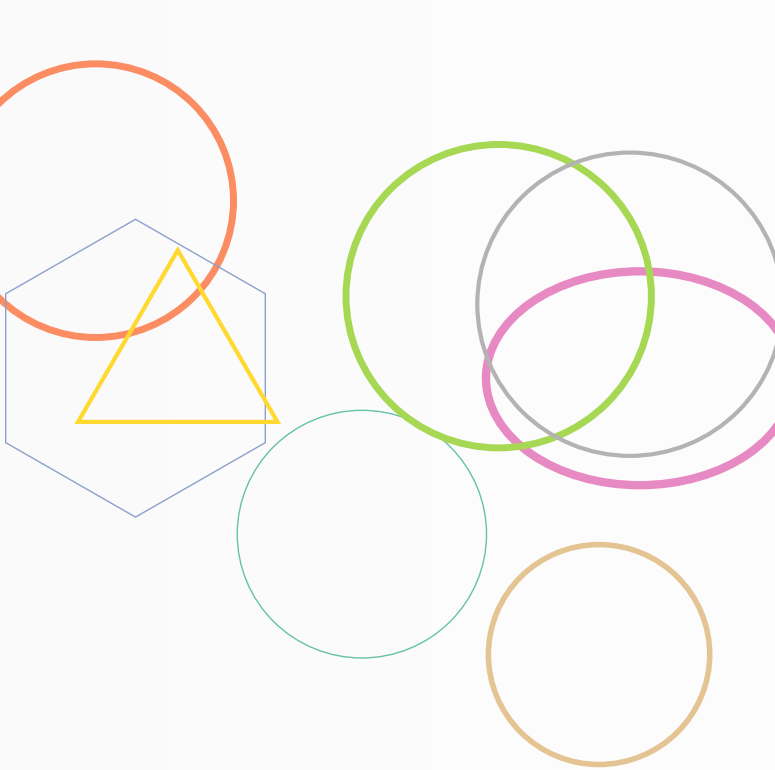[{"shape": "circle", "thickness": 0.5, "radius": 0.8, "center": [0.467, 0.306]}, {"shape": "circle", "thickness": 2.5, "radius": 0.89, "center": [0.124, 0.739]}, {"shape": "hexagon", "thickness": 0.5, "radius": 0.97, "center": [0.175, 0.522]}, {"shape": "oval", "thickness": 3, "radius": 0.99, "center": [0.825, 0.509]}, {"shape": "circle", "thickness": 2.5, "radius": 0.99, "center": [0.643, 0.615]}, {"shape": "triangle", "thickness": 1.5, "radius": 0.74, "center": [0.229, 0.526]}, {"shape": "circle", "thickness": 2, "radius": 0.71, "center": [0.773, 0.15]}, {"shape": "circle", "thickness": 1.5, "radius": 0.98, "center": [0.813, 0.605]}]